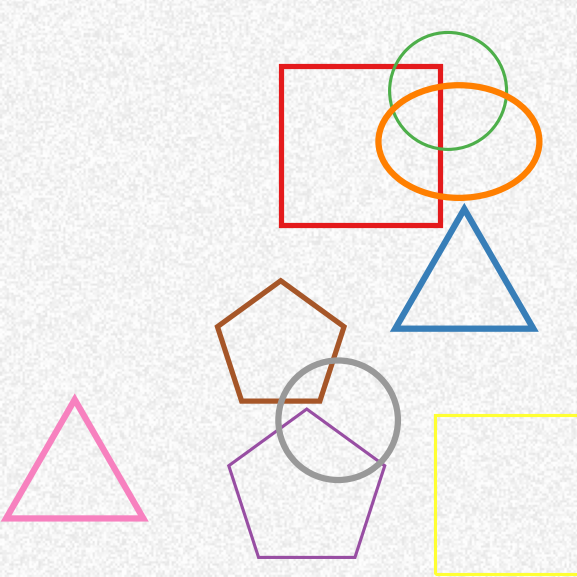[{"shape": "square", "thickness": 2.5, "radius": 0.69, "center": [0.624, 0.747]}, {"shape": "triangle", "thickness": 3, "radius": 0.69, "center": [0.804, 0.499]}, {"shape": "circle", "thickness": 1.5, "radius": 0.51, "center": [0.776, 0.842]}, {"shape": "pentagon", "thickness": 1.5, "radius": 0.71, "center": [0.531, 0.149]}, {"shape": "oval", "thickness": 3, "radius": 0.7, "center": [0.795, 0.754]}, {"shape": "square", "thickness": 1.5, "radius": 0.69, "center": [0.891, 0.143]}, {"shape": "pentagon", "thickness": 2.5, "radius": 0.58, "center": [0.486, 0.398]}, {"shape": "triangle", "thickness": 3, "radius": 0.69, "center": [0.129, 0.17]}, {"shape": "circle", "thickness": 3, "radius": 0.52, "center": [0.586, 0.271]}]